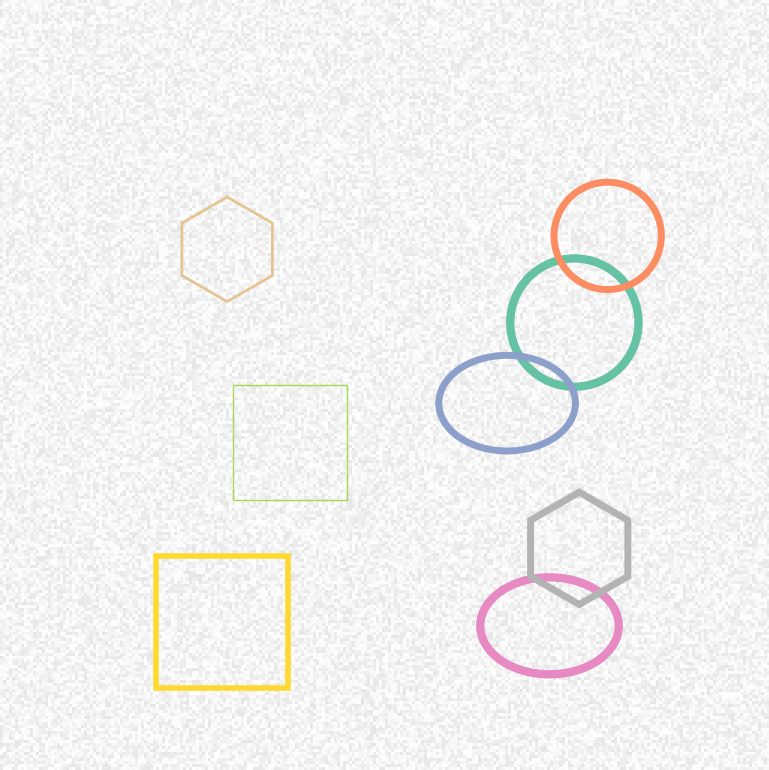[{"shape": "circle", "thickness": 3, "radius": 0.42, "center": [0.746, 0.581]}, {"shape": "circle", "thickness": 2.5, "radius": 0.35, "center": [0.789, 0.694]}, {"shape": "oval", "thickness": 2.5, "radius": 0.44, "center": [0.659, 0.476]}, {"shape": "oval", "thickness": 3, "radius": 0.45, "center": [0.714, 0.187]}, {"shape": "square", "thickness": 0.5, "radius": 0.37, "center": [0.377, 0.425]}, {"shape": "square", "thickness": 2, "radius": 0.43, "center": [0.288, 0.192]}, {"shape": "hexagon", "thickness": 1, "radius": 0.34, "center": [0.295, 0.676]}, {"shape": "hexagon", "thickness": 2.5, "radius": 0.36, "center": [0.752, 0.288]}]